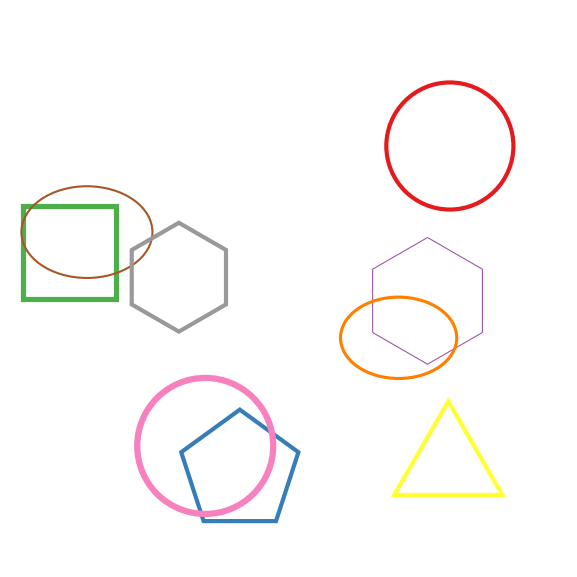[{"shape": "circle", "thickness": 2, "radius": 0.55, "center": [0.779, 0.746]}, {"shape": "pentagon", "thickness": 2, "radius": 0.53, "center": [0.415, 0.183]}, {"shape": "square", "thickness": 2.5, "radius": 0.4, "center": [0.12, 0.561]}, {"shape": "hexagon", "thickness": 0.5, "radius": 0.55, "center": [0.74, 0.478]}, {"shape": "oval", "thickness": 1.5, "radius": 0.5, "center": [0.69, 0.414]}, {"shape": "triangle", "thickness": 2, "radius": 0.54, "center": [0.776, 0.196]}, {"shape": "oval", "thickness": 1, "radius": 0.57, "center": [0.151, 0.597]}, {"shape": "circle", "thickness": 3, "radius": 0.59, "center": [0.355, 0.227]}, {"shape": "hexagon", "thickness": 2, "radius": 0.47, "center": [0.31, 0.519]}]